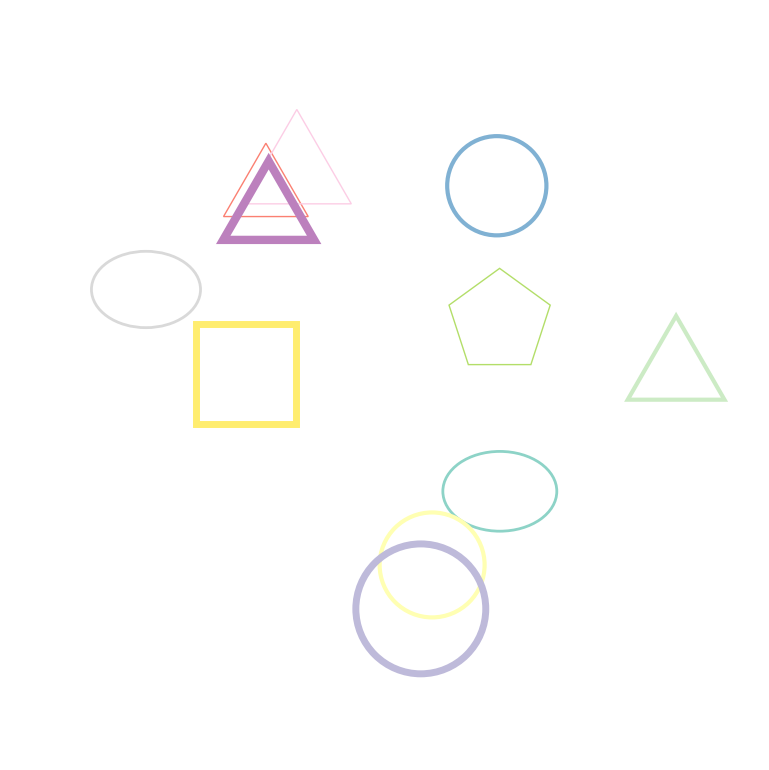[{"shape": "oval", "thickness": 1, "radius": 0.37, "center": [0.649, 0.362]}, {"shape": "circle", "thickness": 1.5, "radius": 0.34, "center": [0.561, 0.266]}, {"shape": "circle", "thickness": 2.5, "radius": 0.42, "center": [0.546, 0.209]}, {"shape": "triangle", "thickness": 0.5, "radius": 0.32, "center": [0.345, 0.751]}, {"shape": "circle", "thickness": 1.5, "radius": 0.32, "center": [0.645, 0.759]}, {"shape": "pentagon", "thickness": 0.5, "radius": 0.35, "center": [0.649, 0.582]}, {"shape": "triangle", "thickness": 0.5, "radius": 0.41, "center": [0.385, 0.776]}, {"shape": "oval", "thickness": 1, "radius": 0.35, "center": [0.19, 0.624]}, {"shape": "triangle", "thickness": 3, "radius": 0.34, "center": [0.349, 0.723]}, {"shape": "triangle", "thickness": 1.5, "radius": 0.36, "center": [0.878, 0.517]}, {"shape": "square", "thickness": 2.5, "radius": 0.33, "center": [0.319, 0.514]}]